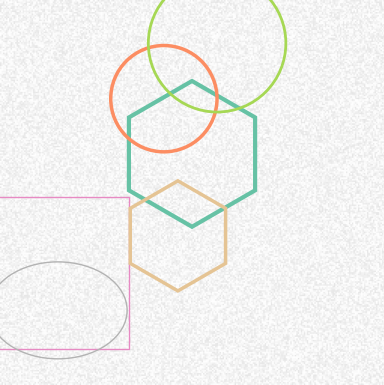[{"shape": "hexagon", "thickness": 3, "radius": 0.95, "center": [0.499, 0.6]}, {"shape": "circle", "thickness": 2.5, "radius": 0.69, "center": [0.426, 0.744]}, {"shape": "square", "thickness": 1, "radius": 0.99, "center": [0.137, 0.291]}, {"shape": "circle", "thickness": 2, "radius": 0.89, "center": [0.564, 0.888]}, {"shape": "hexagon", "thickness": 2.5, "radius": 0.71, "center": [0.462, 0.387]}, {"shape": "oval", "thickness": 1, "radius": 0.9, "center": [0.15, 0.194]}]